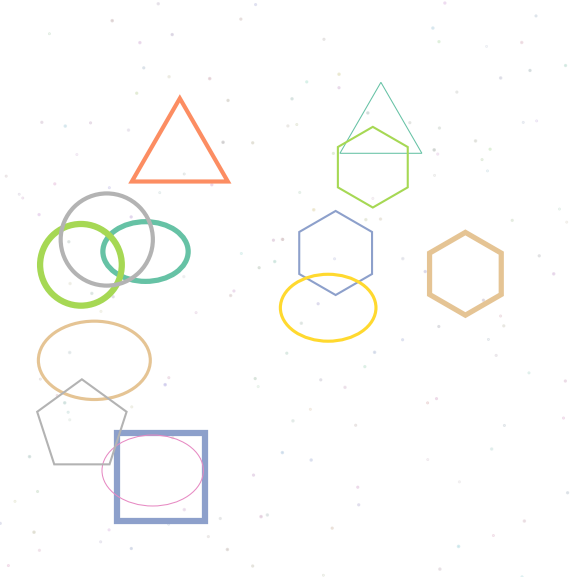[{"shape": "oval", "thickness": 2.5, "radius": 0.37, "center": [0.252, 0.564]}, {"shape": "triangle", "thickness": 0.5, "radius": 0.41, "center": [0.66, 0.775]}, {"shape": "triangle", "thickness": 2, "radius": 0.48, "center": [0.311, 0.733]}, {"shape": "hexagon", "thickness": 1, "radius": 0.36, "center": [0.581, 0.561]}, {"shape": "square", "thickness": 3, "radius": 0.38, "center": [0.279, 0.173]}, {"shape": "oval", "thickness": 0.5, "radius": 0.44, "center": [0.264, 0.184]}, {"shape": "hexagon", "thickness": 1, "radius": 0.35, "center": [0.646, 0.71]}, {"shape": "circle", "thickness": 3, "radius": 0.35, "center": [0.14, 0.541]}, {"shape": "oval", "thickness": 1.5, "radius": 0.41, "center": [0.568, 0.466]}, {"shape": "hexagon", "thickness": 2.5, "radius": 0.36, "center": [0.806, 0.525]}, {"shape": "oval", "thickness": 1.5, "radius": 0.48, "center": [0.163, 0.375]}, {"shape": "circle", "thickness": 2, "radius": 0.4, "center": [0.185, 0.584]}, {"shape": "pentagon", "thickness": 1, "radius": 0.41, "center": [0.142, 0.261]}]